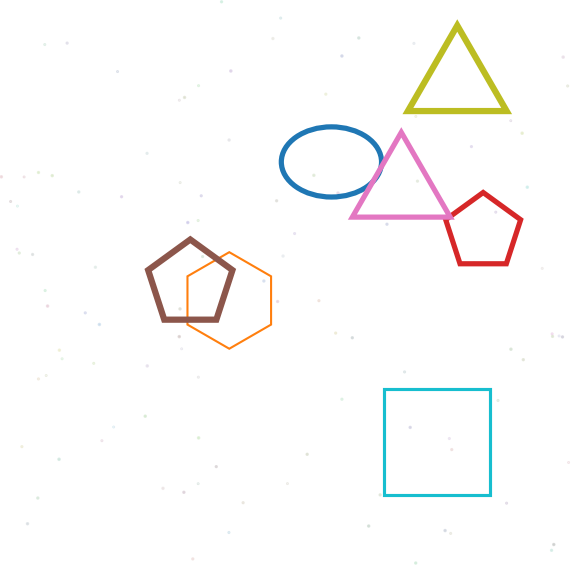[{"shape": "oval", "thickness": 2.5, "radius": 0.43, "center": [0.574, 0.719]}, {"shape": "hexagon", "thickness": 1, "radius": 0.42, "center": [0.397, 0.479]}, {"shape": "pentagon", "thickness": 2.5, "radius": 0.34, "center": [0.837, 0.598]}, {"shape": "pentagon", "thickness": 3, "radius": 0.38, "center": [0.33, 0.508]}, {"shape": "triangle", "thickness": 2.5, "radius": 0.49, "center": [0.695, 0.672]}, {"shape": "triangle", "thickness": 3, "radius": 0.49, "center": [0.792, 0.856]}, {"shape": "square", "thickness": 1.5, "radius": 0.46, "center": [0.756, 0.233]}]